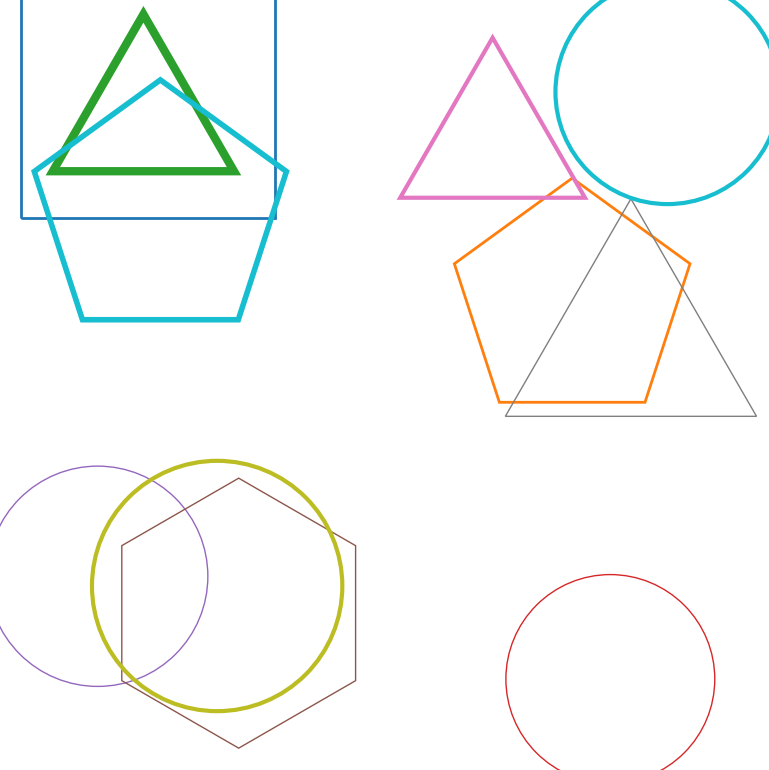[{"shape": "square", "thickness": 1, "radius": 0.82, "center": [0.192, 0.882]}, {"shape": "pentagon", "thickness": 1, "radius": 0.8, "center": [0.743, 0.608]}, {"shape": "triangle", "thickness": 3, "radius": 0.68, "center": [0.186, 0.846]}, {"shape": "circle", "thickness": 0.5, "radius": 0.68, "center": [0.793, 0.118]}, {"shape": "circle", "thickness": 0.5, "radius": 0.72, "center": [0.127, 0.252]}, {"shape": "hexagon", "thickness": 0.5, "radius": 0.88, "center": [0.31, 0.204]}, {"shape": "triangle", "thickness": 1.5, "radius": 0.69, "center": [0.64, 0.812]}, {"shape": "triangle", "thickness": 0.5, "radius": 0.94, "center": [0.819, 0.553]}, {"shape": "circle", "thickness": 1.5, "radius": 0.81, "center": [0.282, 0.239]}, {"shape": "circle", "thickness": 1.5, "radius": 0.73, "center": [0.867, 0.88]}, {"shape": "pentagon", "thickness": 2, "radius": 0.86, "center": [0.208, 0.724]}]